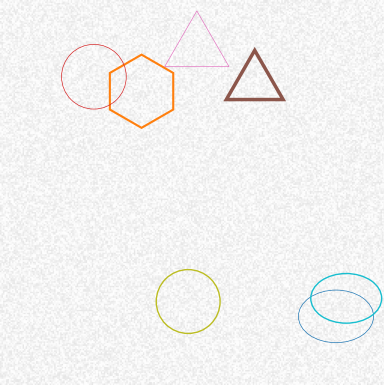[{"shape": "oval", "thickness": 0.5, "radius": 0.49, "center": [0.873, 0.178]}, {"shape": "hexagon", "thickness": 1.5, "radius": 0.48, "center": [0.368, 0.763]}, {"shape": "circle", "thickness": 0.5, "radius": 0.42, "center": [0.244, 0.801]}, {"shape": "triangle", "thickness": 2.5, "radius": 0.43, "center": [0.662, 0.784]}, {"shape": "triangle", "thickness": 0.5, "radius": 0.48, "center": [0.511, 0.875]}, {"shape": "circle", "thickness": 1, "radius": 0.41, "center": [0.489, 0.217]}, {"shape": "oval", "thickness": 1, "radius": 0.46, "center": [0.899, 0.225]}]